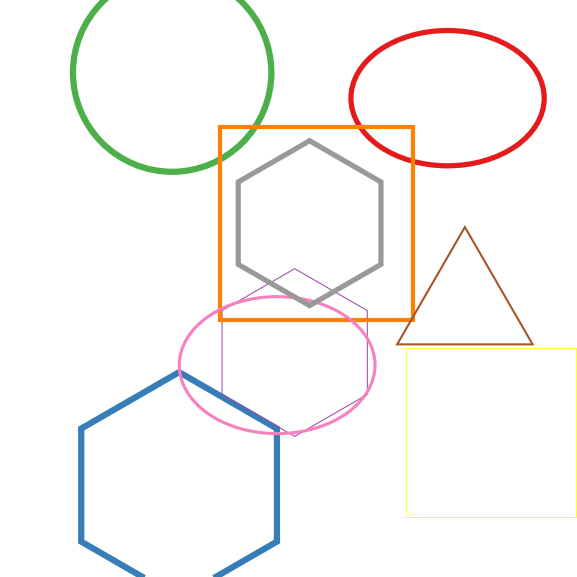[{"shape": "oval", "thickness": 2.5, "radius": 0.84, "center": [0.775, 0.829]}, {"shape": "hexagon", "thickness": 3, "radius": 0.98, "center": [0.31, 0.159]}, {"shape": "circle", "thickness": 3, "radius": 0.86, "center": [0.298, 0.873]}, {"shape": "hexagon", "thickness": 0.5, "radius": 0.73, "center": [0.51, 0.389]}, {"shape": "square", "thickness": 2, "radius": 0.84, "center": [0.548, 0.612]}, {"shape": "square", "thickness": 0.5, "radius": 0.73, "center": [0.85, 0.251]}, {"shape": "triangle", "thickness": 1, "radius": 0.68, "center": [0.805, 0.471]}, {"shape": "oval", "thickness": 1.5, "radius": 0.85, "center": [0.48, 0.367]}, {"shape": "hexagon", "thickness": 2.5, "radius": 0.71, "center": [0.536, 0.613]}]